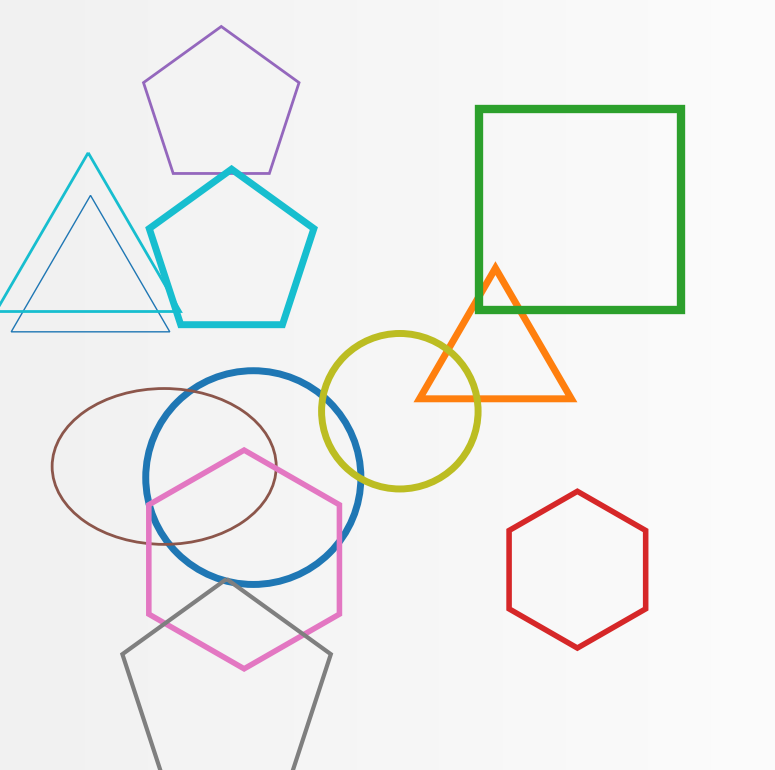[{"shape": "triangle", "thickness": 0.5, "radius": 0.59, "center": [0.117, 0.628]}, {"shape": "circle", "thickness": 2.5, "radius": 0.69, "center": [0.327, 0.38]}, {"shape": "triangle", "thickness": 2.5, "radius": 0.57, "center": [0.639, 0.539]}, {"shape": "square", "thickness": 3, "radius": 0.65, "center": [0.749, 0.728]}, {"shape": "hexagon", "thickness": 2, "radius": 0.51, "center": [0.745, 0.26]}, {"shape": "pentagon", "thickness": 1, "radius": 0.53, "center": [0.286, 0.86]}, {"shape": "oval", "thickness": 1, "radius": 0.72, "center": [0.212, 0.394]}, {"shape": "hexagon", "thickness": 2, "radius": 0.71, "center": [0.315, 0.273]}, {"shape": "pentagon", "thickness": 1.5, "radius": 0.71, "center": [0.292, 0.107]}, {"shape": "circle", "thickness": 2.5, "radius": 0.5, "center": [0.516, 0.466]}, {"shape": "pentagon", "thickness": 2.5, "radius": 0.56, "center": [0.299, 0.669]}, {"shape": "triangle", "thickness": 1, "radius": 0.69, "center": [0.114, 0.664]}]